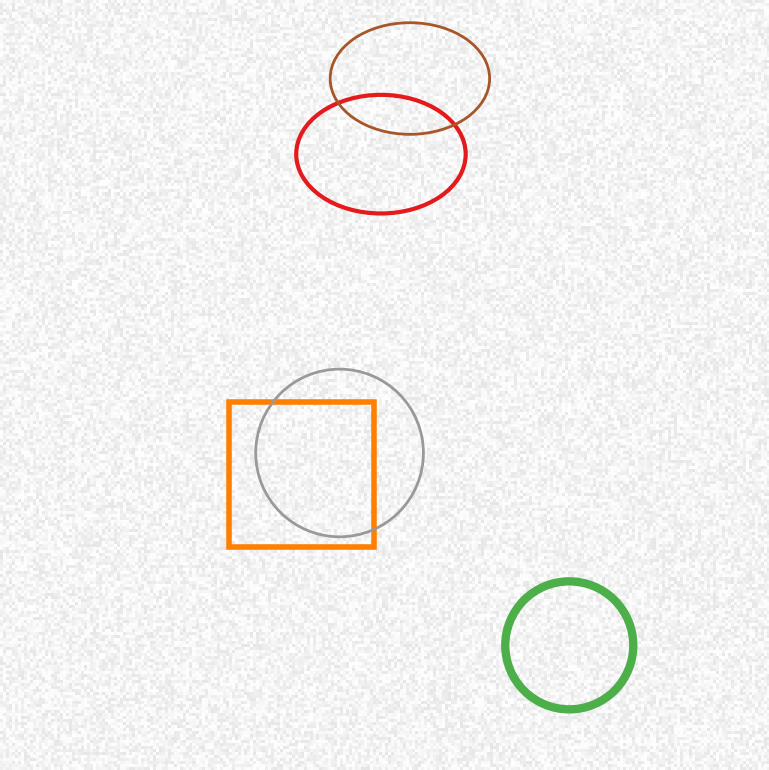[{"shape": "oval", "thickness": 1.5, "radius": 0.55, "center": [0.495, 0.8]}, {"shape": "circle", "thickness": 3, "radius": 0.42, "center": [0.739, 0.162]}, {"shape": "square", "thickness": 2, "radius": 0.47, "center": [0.392, 0.384]}, {"shape": "oval", "thickness": 1, "radius": 0.52, "center": [0.532, 0.898]}, {"shape": "circle", "thickness": 1, "radius": 0.54, "center": [0.441, 0.412]}]